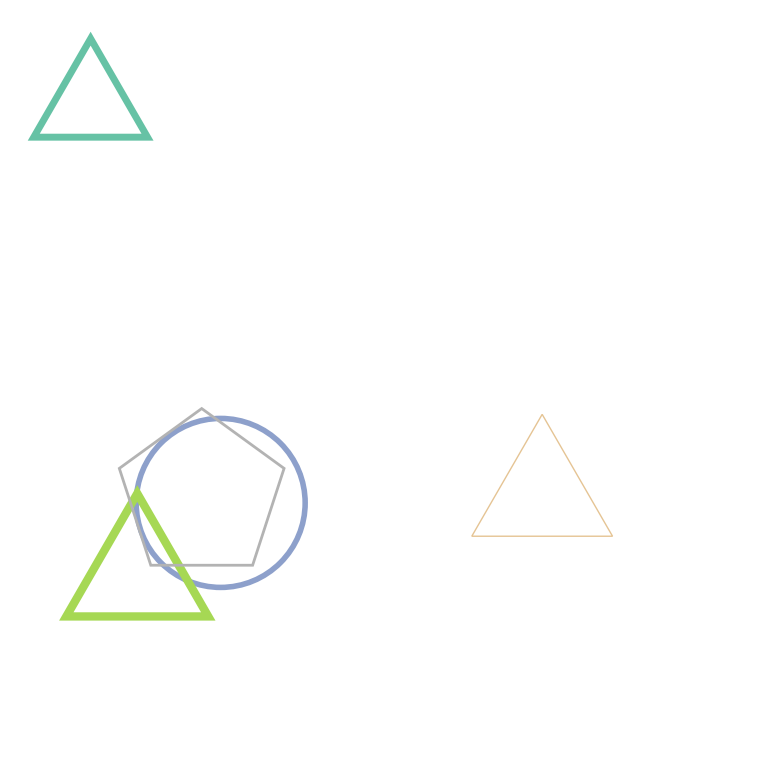[{"shape": "triangle", "thickness": 2.5, "radius": 0.43, "center": [0.118, 0.864]}, {"shape": "circle", "thickness": 2, "radius": 0.55, "center": [0.287, 0.347]}, {"shape": "triangle", "thickness": 3, "radius": 0.53, "center": [0.178, 0.253]}, {"shape": "triangle", "thickness": 0.5, "radius": 0.53, "center": [0.704, 0.356]}, {"shape": "pentagon", "thickness": 1, "radius": 0.56, "center": [0.262, 0.357]}]